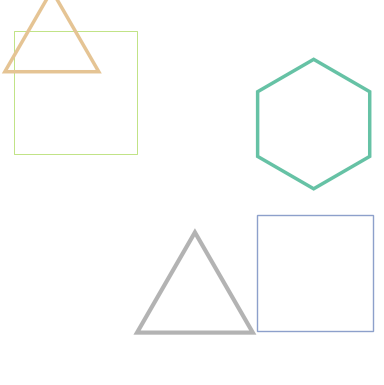[{"shape": "hexagon", "thickness": 2.5, "radius": 0.84, "center": [0.815, 0.678]}, {"shape": "square", "thickness": 1, "radius": 0.75, "center": [0.819, 0.291]}, {"shape": "square", "thickness": 0.5, "radius": 0.8, "center": [0.197, 0.76]}, {"shape": "triangle", "thickness": 2.5, "radius": 0.7, "center": [0.135, 0.884]}, {"shape": "triangle", "thickness": 3, "radius": 0.87, "center": [0.506, 0.223]}]